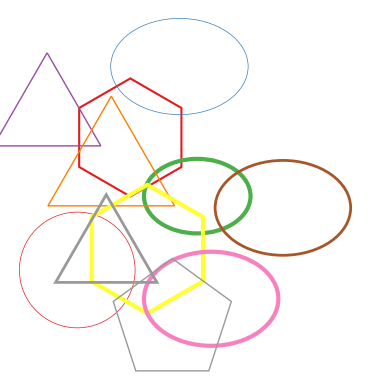[{"shape": "circle", "thickness": 0.5, "radius": 0.75, "center": [0.201, 0.299]}, {"shape": "hexagon", "thickness": 1.5, "radius": 0.77, "center": [0.338, 0.643]}, {"shape": "oval", "thickness": 0.5, "radius": 0.89, "center": [0.466, 0.827]}, {"shape": "oval", "thickness": 3, "radius": 0.69, "center": [0.512, 0.491]}, {"shape": "triangle", "thickness": 1, "radius": 0.81, "center": [0.122, 0.702]}, {"shape": "triangle", "thickness": 1, "radius": 0.95, "center": [0.289, 0.56]}, {"shape": "hexagon", "thickness": 3, "radius": 0.84, "center": [0.383, 0.353]}, {"shape": "oval", "thickness": 2, "radius": 0.88, "center": [0.735, 0.46]}, {"shape": "oval", "thickness": 3, "radius": 0.87, "center": [0.548, 0.224]}, {"shape": "triangle", "thickness": 2, "radius": 0.76, "center": [0.276, 0.342]}, {"shape": "pentagon", "thickness": 1, "radius": 0.81, "center": [0.448, 0.167]}]